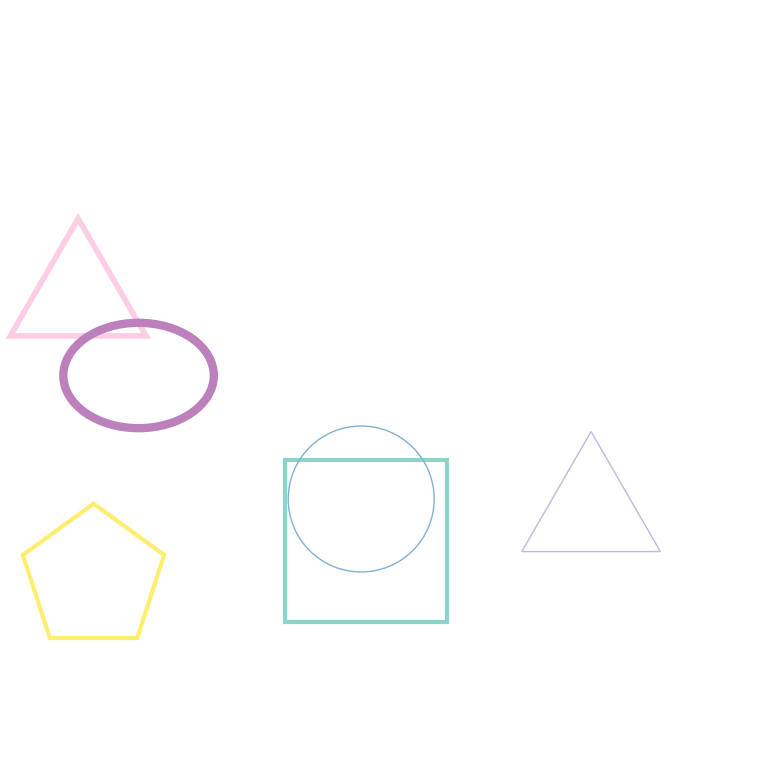[{"shape": "square", "thickness": 1.5, "radius": 0.53, "center": [0.475, 0.298]}, {"shape": "triangle", "thickness": 0.5, "radius": 0.52, "center": [0.768, 0.336]}, {"shape": "circle", "thickness": 0.5, "radius": 0.47, "center": [0.469, 0.352]}, {"shape": "triangle", "thickness": 2, "radius": 0.51, "center": [0.102, 0.615]}, {"shape": "oval", "thickness": 3, "radius": 0.49, "center": [0.18, 0.512]}, {"shape": "pentagon", "thickness": 1.5, "radius": 0.48, "center": [0.121, 0.249]}]